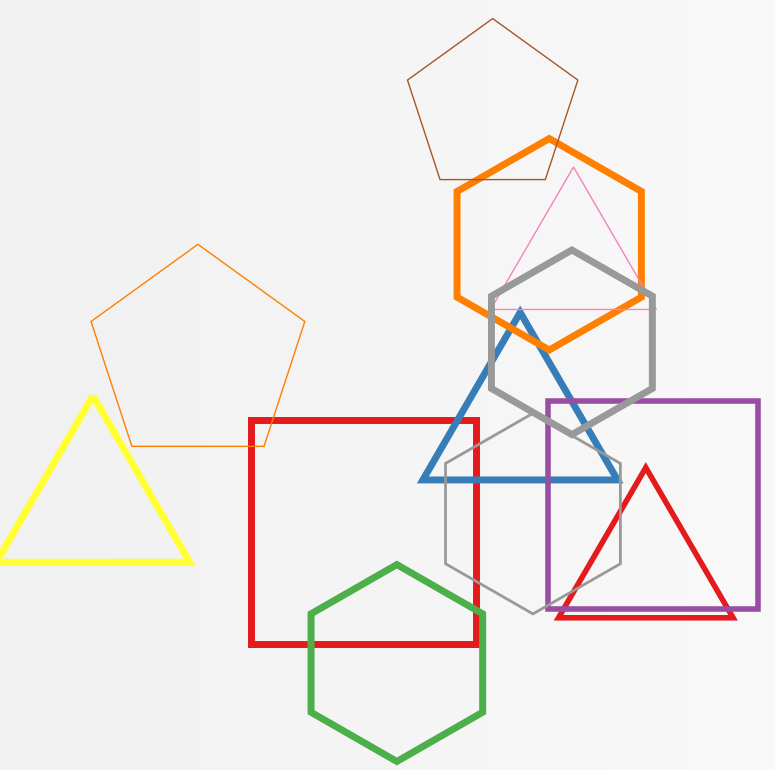[{"shape": "triangle", "thickness": 2, "radius": 0.65, "center": [0.833, 0.263]}, {"shape": "square", "thickness": 2.5, "radius": 0.73, "center": [0.469, 0.309]}, {"shape": "triangle", "thickness": 2.5, "radius": 0.73, "center": [0.671, 0.449]}, {"shape": "hexagon", "thickness": 2.5, "radius": 0.64, "center": [0.512, 0.139]}, {"shape": "square", "thickness": 2, "radius": 0.67, "center": [0.843, 0.344]}, {"shape": "pentagon", "thickness": 0.5, "radius": 0.73, "center": [0.255, 0.538]}, {"shape": "hexagon", "thickness": 2.5, "radius": 0.69, "center": [0.709, 0.683]}, {"shape": "triangle", "thickness": 2.5, "radius": 0.72, "center": [0.12, 0.342]}, {"shape": "pentagon", "thickness": 0.5, "radius": 0.58, "center": [0.636, 0.86]}, {"shape": "triangle", "thickness": 0.5, "radius": 0.62, "center": [0.74, 0.66]}, {"shape": "hexagon", "thickness": 1, "radius": 0.65, "center": [0.688, 0.333]}, {"shape": "hexagon", "thickness": 2.5, "radius": 0.6, "center": [0.738, 0.555]}]